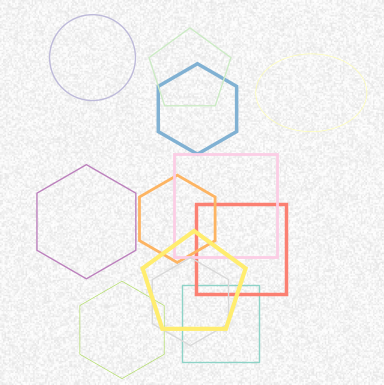[{"shape": "square", "thickness": 1, "radius": 0.5, "center": [0.573, 0.16]}, {"shape": "oval", "thickness": 0.5, "radius": 0.72, "center": [0.809, 0.759]}, {"shape": "circle", "thickness": 1, "radius": 0.56, "center": [0.24, 0.85]}, {"shape": "square", "thickness": 2.5, "radius": 0.59, "center": [0.625, 0.353]}, {"shape": "hexagon", "thickness": 2.5, "radius": 0.59, "center": [0.513, 0.717]}, {"shape": "hexagon", "thickness": 2, "radius": 0.57, "center": [0.461, 0.432]}, {"shape": "hexagon", "thickness": 0.5, "radius": 0.63, "center": [0.317, 0.143]}, {"shape": "square", "thickness": 2, "radius": 0.66, "center": [0.586, 0.466]}, {"shape": "hexagon", "thickness": 1, "radius": 0.57, "center": [0.495, 0.217]}, {"shape": "hexagon", "thickness": 1, "radius": 0.74, "center": [0.224, 0.424]}, {"shape": "pentagon", "thickness": 1, "radius": 0.56, "center": [0.493, 0.816]}, {"shape": "pentagon", "thickness": 3, "radius": 0.7, "center": [0.504, 0.26]}]